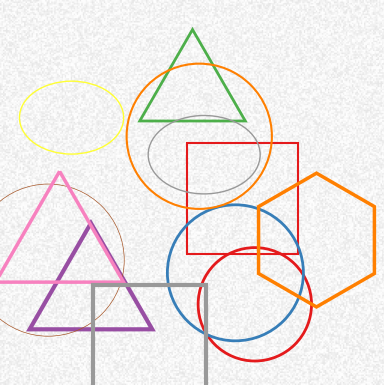[{"shape": "circle", "thickness": 2, "radius": 0.74, "center": [0.662, 0.21]}, {"shape": "square", "thickness": 1.5, "radius": 0.72, "center": [0.629, 0.484]}, {"shape": "circle", "thickness": 2, "radius": 0.88, "center": [0.611, 0.291]}, {"shape": "triangle", "thickness": 2, "radius": 0.79, "center": [0.5, 0.765]}, {"shape": "triangle", "thickness": 3, "radius": 0.92, "center": [0.236, 0.237]}, {"shape": "hexagon", "thickness": 2.5, "radius": 0.87, "center": [0.822, 0.376]}, {"shape": "circle", "thickness": 1.5, "radius": 0.94, "center": [0.518, 0.646]}, {"shape": "oval", "thickness": 1, "radius": 0.68, "center": [0.186, 0.694]}, {"shape": "circle", "thickness": 0.5, "radius": 0.99, "center": [0.125, 0.324]}, {"shape": "triangle", "thickness": 2.5, "radius": 0.96, "center": [0.155, 0.363]}, {"shape": "square", "thickness": 3, "radius": 0.73, "center": [0.389, 0.114]}, {"shape": "oval", "thickness": 1, "radius": 0.73, "center": [0.53, 0.598]}]